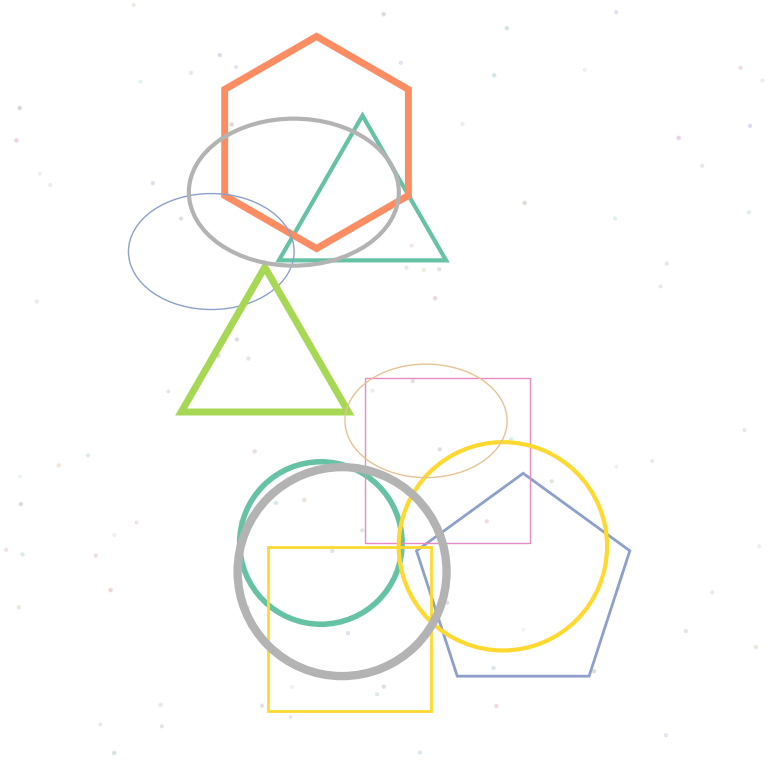[{"shape": "triangle", "thickness": 1.5, "radius": 0.63, "center": [0.471, 0.725]}, {"shape": "circle", "thickness": 2, "radius": 0.53, "center": [0.417, 0.295]}, {"shape": "hexagon", "thickness": 2.5, "radius": 0.69, "center": [0.411, 0.815]}, {"shape": "pentagon", "thickness": 1, "radius": 0.73, "center": [0.679, 0.24]}, {"shape": "oval", "thickness": 0.5, "radius": 0.54, "center": [0.274, 0.673]}, {"shape": "square", "thickness": 0.5, "radius": 0.54, "center": [0.581, 0.402]}, {"shape": "triangle", "thickness": 2.5, "radius": 0.63, "center": [0.344, 0.528]}, {"shape": "circle", "thickness": 1.5, "radius": 0.68, "center": [0.653, 0.291]}, {"shape": "square", "thickness": 1, "radius": 0.53, "center": [0.454, 0.183]}, {"shape": "oval", "thickness": 0.5, "radius": 0.53, "center": [0.553, 0.453]}, {"shape": "oval", "thickness": 1.5, "radius": 0.68, "center": [0.382, 0.75]}, {"shape": "circle", "thickness": 3, "radius": 0.68, "center": [0.444, 0.258]}]